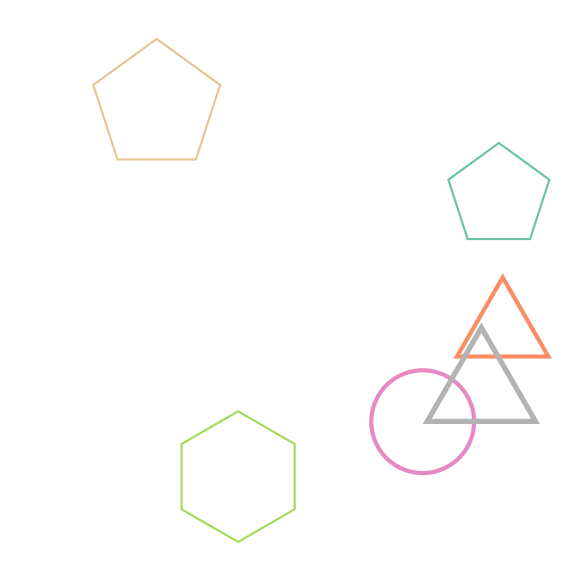[{"shape": "pentagon", "thickness": 1, "radius": 0.46, "center": [0.864, 0.66]}, {"shape": "triangle", "thickness": 2, "radius": 0.46, "center": [0.87, 0.427]}, {"shape": "circle", "thickness": 2, "radius": 0.44, "center": [0.732, 0.269]}, {"shape": "hexagon", "thickness": 1, "radius": 0.57, "center": [0.412, 0.174]}, {"shape": "pentagon", "thickness": 1, "radius": 0.58, "center": [0.271, 0.816]}, {"shape": "triangle", "thickness": 2.5, "radius": 0.54, "center": [0.834, 0.324]}]